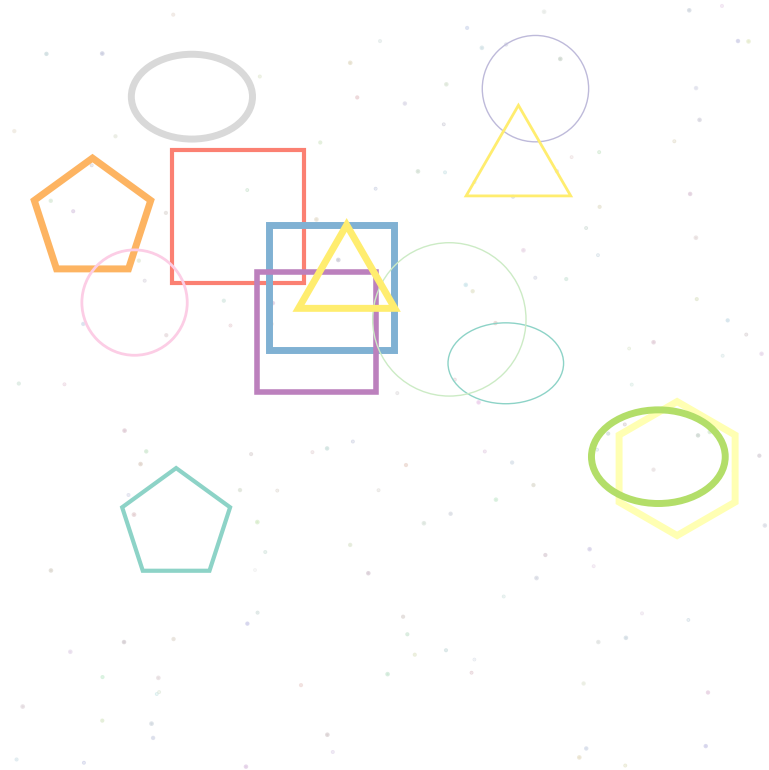[{"shape": "pentagon", "thickness": 1.5, "radius": 0.37, "center": [0.229, 0.318]}, {"shape": "oval", "thickness": 0.5, "radius": 0.38, "center": [0.657, 0.528]}, {"shape": "hexagon", "thickness": 2.5, "radius": 0.44, "center": [0.879, 0.391]}, {"shape": "circle", "thickness": 0.5, "radius": 0.35, "center": [0.695, 0.885]}, {"shape": "square", "thickness": 1.5, "radius": 0.43, "center": [0.309, 0.719]}, {"shape": "square", "thickness": 2.5, "radius": 0.4, "center": [0.43, 0.627]}, {"shape": "pentagon", "thickness": 2.5, "radius": 0.4, "center": [0.12, 0.715]}, {"shape": "oval", "thickness": 2.5, "radius": 0.43, "center": [0.855, 0.407]}, {"shape": "circle", "thickness": 1, "radius": 0.34, "center": [0.175, 0.607]}, {"shape": "oval", "thickness": 2.5, "radius": 0.39, "center": [0.249, 0.874]}, {"shape": "square", "thickness": 2, "radius": 0.39, "center": [0.411, 0.568]}, {"shape": "circle", "thickness": 0.5, "radius": 0.5, "center": [0.584, 0.585]}, {"shape": "triangle", "thickness": 1, "radius": 0.39, "center": [0.673, 0.785]}, {"shape": "triangle", "thickness": 2.5, "radius": 0.36, "center": [0.45, 0.636]}]